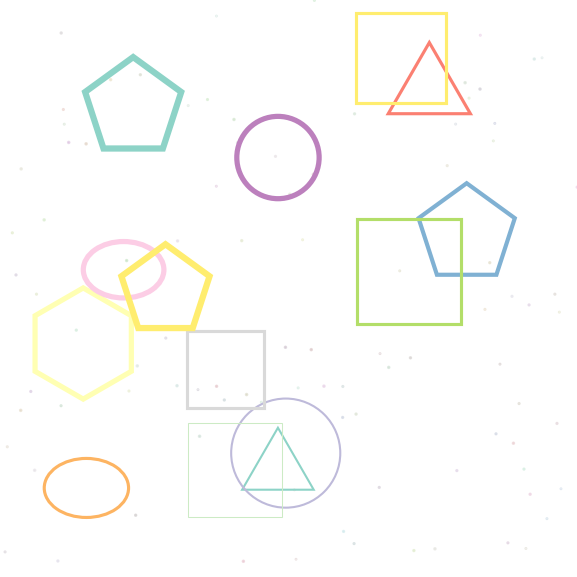[{"shape": "triangle", "thickness": 1, "radius": 0.36, "center": [0.481, 0.187]}, {"shape": "pentagon", "thickness": 3, "radius": 0.44, "center": [0.231, 0.813]}, {"shape": "hexagon", "thickness": 2.5, "radius": 0.48, "center": [0.144, 0.404]}, {"shape": "circle", "thickness": 1, "radius": 0.47, "center": [0.495, 0.215]}, {"shape": "triangle", "thickness": 1.5, "radius": 0.41, "center": [0.743, 0.843]}, {"shape": "pentagon", "thickness": 2, "radius": 0.44, "center": [0.808, 0.594]}, {"shape": "oval", "thickness": 1.5, "radius": 0.37, "center": [0.15, 0.154]}, {"shape": "square", "thickness": 1.5, "radius": 0.45, "center": [0.708, 0.529]}, {"shape": "oval", "thickness": 2.5, "radius": 0.35, "center": [0.214, 0.532]}, {"shape": "square", "thickness": 1.5, "radius": 0.33, "center": [0.391, 0.359]}, {"shape": "circle", "thickness": 2.5, "radius": 0.36, "center": [0.481, 0.726]}, {"shape": "square", "thickness": 0.5, "radius": 0.41, "center": [0.407, 0.185]}, {"shape": "pentagon", "thickness": 3, "radius": 0.4, "center": [0.287, 0.496]}, {"shape": "square", "thickness": 1.5, "radius": 0.39, "center": [0.694, 0.898]}]